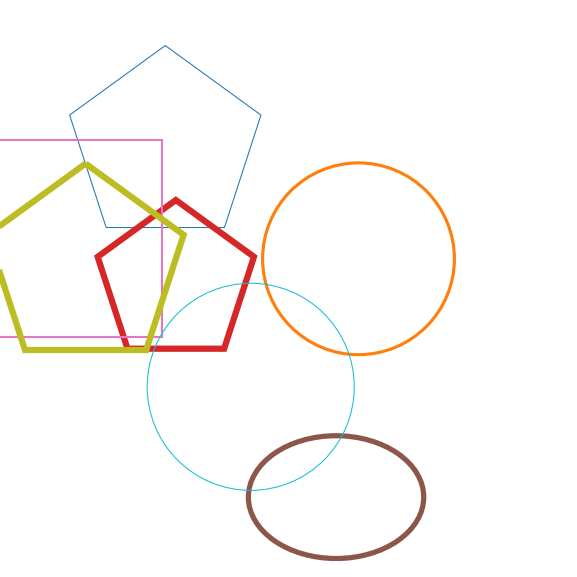[{"shape": "pentagon", "thickness": 0.5, "radius": 0.87, "center": [0.286, 0.746]}, {"shape": "circle", "thickness": 1.5, "radius": 0.83, "center": [0.621, 0.551]}, {"shape": "pentagon", "thickness": 3, "radius": 0.71, "center": [0.304, 0.51]}, {"shape": "oval", "thickness": 2.5, "radius": 0.76, "center": [0.582, 0.138]}, {"shape": "square", "thickness": 1, "radius": 0.85, "center": [0.111, 0.586]}, {"shape": "pentagon", "thickness": 3, "radius": 0.89, "center": [0.148, 0.537]}, {"shape": "circle", "thickness": 0.5, "radius": 0.9, "center": [0.434, 0.329]}]